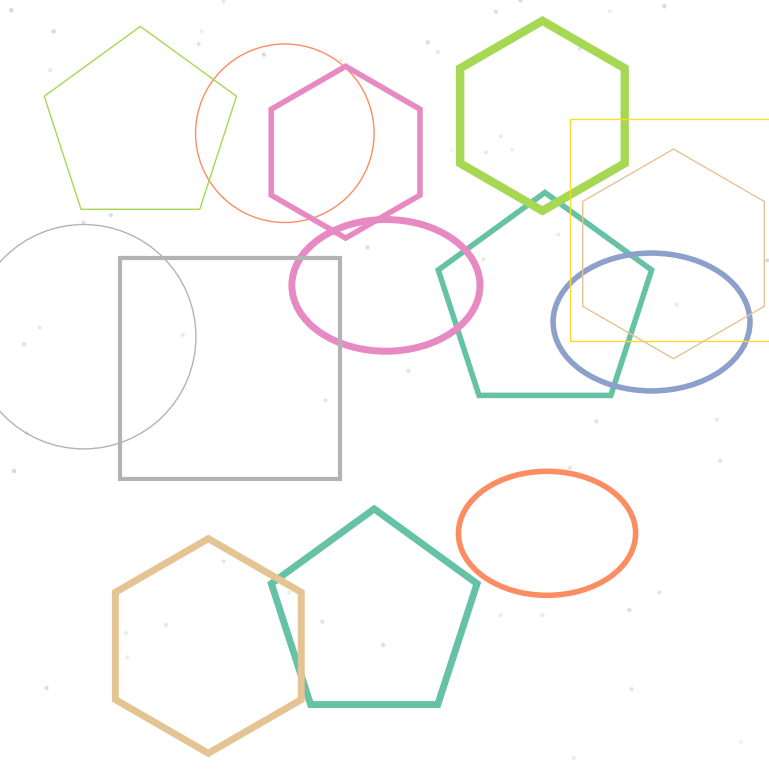[{"shape": "pentagon", "thickness": 2.5, "radius": 0.7, "center": [0.486, 0.199]}, {"shape": "pentagon", "thickness": 2, "radius": 0.73, "center": [0.708, 0.604]}, {"shape": "circle", "thickness": 0.5, "radius": 0.58, "center": [0.37, 0.827]}, {"shape": "oval", "thickness": 2, "radius": 0.58, "center": [0.71, 0.307]}, {"shape": "oval", "thickness": 2, "radius": 0.64, "center": [0.846, 0.582]}, {"shape": "hexagon", "thickness": 2, "radius": 0.56, "center": [0.449, 0.802]}, {"shape": "oval", "thickness": 2.5, "radius": 0.61, "center": [0.501, 0.629]}, {"shape": "pentagon", "thickness": 0.5, "radius": 0.66, "center": [0.182, 0.834]}, {"shape": "hexagon", "thickness": 3, "radius": 0.62, "center": [0.704, 0.85]}, {"shape": "square", "thickness": 0.5, "radius": 0.72, "center": [0.885, 0.702]}, {"shape": "hexagon", "thickness": 2.5, "radius": 0.7, "center": [0.271, 0.161]}, {"shape": "hexagon", "thickness": 0.5, "radius": 0.68, "center": [0.875, 0.67]}, {"shape": "circle", "thickness": 0.5, "radius": 0.73, "center": [0.109, 0.563]}, {"shape": "square", "thickness": 1.5, "radius": 0.72, "center": [0.299, 0.521]}]